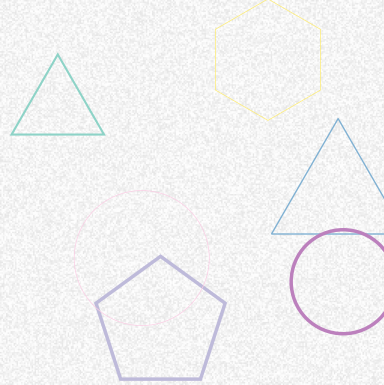[{"shape": "triangle", "thickness": 1.5, "radius": 0.69, "center": [0.15, 0.72]}, {"shape": "pentagon", "thickness": 2.5, "radius": 0.88, "center": [0.417, 0.158]}, {"shape": "triangle", "thickness": 1, "radius": 1.0, "center": [0.878, 0.492]}, {"shape": "circle", "thickness": 0.5, "radius": 0.88, "center": [0.368, 0.33]}, {"shape": "circle", "thickness": 2.5, "radius": 0.68, "center": [0.891, 0.268]}, {"shape": "hexagon", "thickness": 0.5, "radius": 0.79, "center": [0.696, 0.845]}]